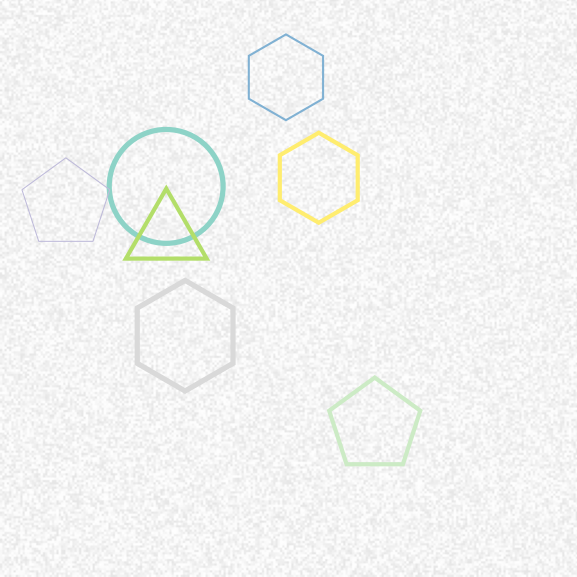[{"shape": "circle", "thickness": 2.5, "radius": 0.49, "center": [0.288, 0.676]}, {"shape": "pentagon", "thickness": 0.5, "radius": 0.4, "center": [0.114, 0.646]}, {"shape": "hexagon", "thickness": 1, "radius": 0.37, "center": [0.495, 0.865]}, {"shape": "triangle", "thickness": 2, "radius": 0.4, "center": [0.288, 0.592]}, {"shape": "hexagon", "thickness": 2.5, "radius": 0.48, "center": [0.321, 0.418]}, {"shape": "pentagon", "thickness": 2, "radius": 0.41, "center": [0.649, 0.262]}, {"shape": "hexagon", "thickness": 2, "radius": 0.39, "center": [0.552, 0.691]}]